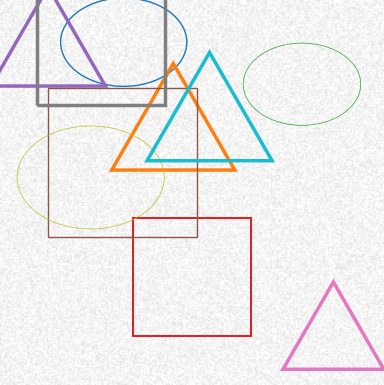[{"shape": "oval", "thickness": 1, "radius": 0.82, "center": [0.321, 0.89]}, {"shape": "triangle", "thickness": 2.5, "radius": 0.92, "center": [0.45, 0.651]}, {"shape": "oval", "thickness": 0.5, "radius": 0.76, "center": [0.784, 0.781]}, {"shape": "square", "thickness": 1.5, "radius": 0.76, "center": [0.498, 0.28]}, {"shape": "triangle", "thickness": 2.5, "radius": 0.86, "center": [0.125, 0.862]}, {"shape": "square", "thickness": 1, "radius": 0.96, "center": [0.318, 0.578]}, {"shape": "triangle", "thickness": 2.5, "radius": 0.76, "center": [0.866, 0.116]}, {"shape": "square", "thickness": 2.5, "radius": 0.83, "center": [0.263, 0.894]}, {"shape": "oval", "thickness": 0.5, "radius": 0.96, "center": [0.236, 0.539]}, {"shape": "triangle", "thickness": 2.5, "radius": 0.94, "center": [0.544, 0.676]}]